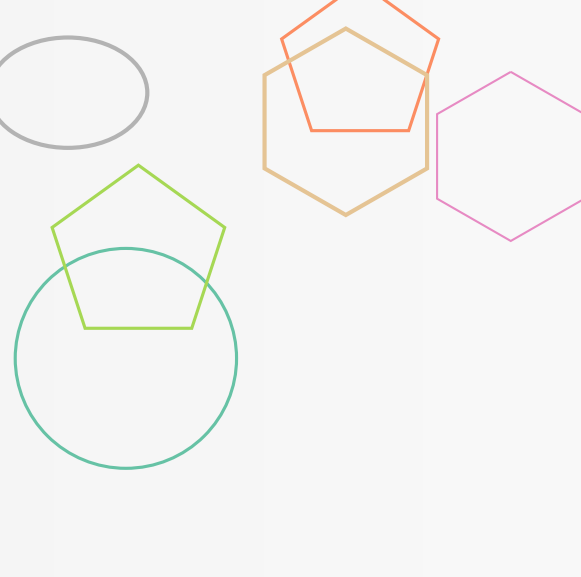[{"shape": "circle", "thickness": 1.5, "radius": 0.95, "center": [0.217, 0.379]}, {"shape": "pentagon", "thickness": 1.5, "radius": 0.71, "center": [0.62, 0.888]}, {"shape": "hexagon", "thickness": 1, "radius": 0.73, "center": [0.879, 0.728]}, {"shape": "pentagon", "thickness": 1.5, "radius": 0.78, "center": [0.238, 0.557]}, {"shape": "hexagon", "thickness": 2, "radius": 0.81, "center": [0.595, 0.788]}, {"shape": "oval", "thickness": 2, "radius": 0.68, "center": [0.117, 0.839]}]